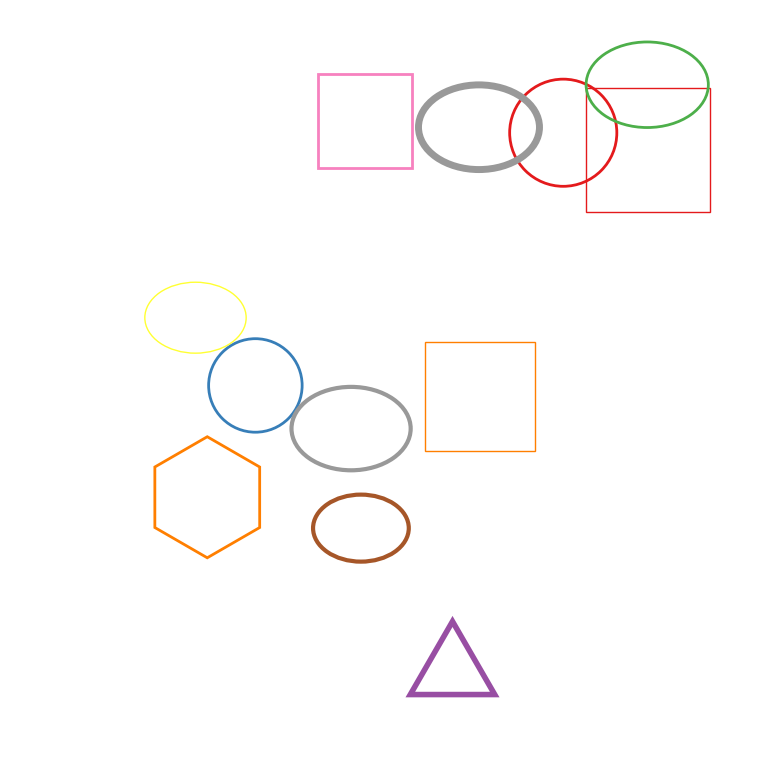[{"shape": "circle", "thickness": 1, "radius": 0.35, "center": [0.731, 0.828]}, {"shape": "square", "thickness": 0.5, "radius": 0.4, "center": [0.842, 0.805]}, {"shape": "circle", "thickness": 1, "radius": 0.3, "center": [0.332, 0.499]}, {"shape": "oval", "thickness": 1, "radius": 0.4, "center": [0.841, 0.89]}, {"shape": "triangle", "thickness": 2, "radius": 0.32, "center": [0.588, 0.13]}, {"shape": "hexagon", "thickness": 1, "radius": 0.39, "center": [0.269, 0.354]}, {"shape": "square", "thickness": 0.5, "radius": 0.36, "center": [0.623, 0.485]}, {"shape": "oval", "thickness": 0.5, "radius": 0.33, "center": [0.254, 0.587]}, {"shape": "oval", "thickness": 1.5, "radius": 0.31, "center": [0.469, 0.314]}, {"shape": "square", "thickness": 1, "radius": 0.31, "center": [0.474, 0.843]}, {"shape": "oval", "thickness": 1.5, "radius": 0.39, "center": [0.456, 0.443]}, {"shape": "oval", "thickness": 2.5, "radius": 0.39, "center": [0.622, 0.835]}]